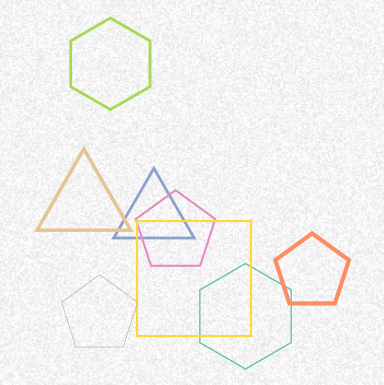[{"shape": "hexagon", "thickness": 1, "radius": 0.68, "center": [0.638, 0.179]}, {"shape": "pentagon", "thickness": 3, "radius": 0.5, "center": [0.811, 0.293]}, {"shape": "triangle", "thickness": 2, "radius": 0.6, "center": [0.4, 0.442]}, {"shape": "pentagon", "thickness": 1.5, "radius": 0.54, "center": [0.456, 0.397]}, {"shape": "hexagon", "thickness": 2, "radius": 0.59, "center": [0.287, 0.834]}, {"shape": "square", "thickness": 1.5, "radius": 0.74, "center": [0.503, 0.277]}, {"shape": "triangle", "thickness": 2.5, "radius": 0.7, "center": [0.218, 0.472]}, {"shape": "pentagon", "thickness": 0.5, "radius": 0.52, "center": [0.259, 0.183]}]